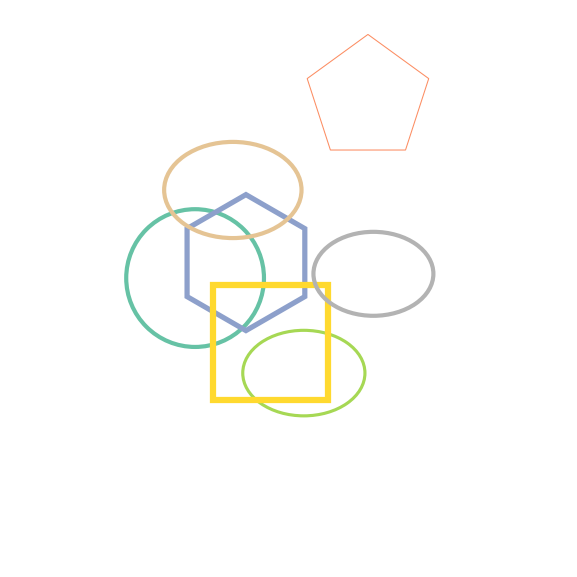[{"shape": "circle", "thickness": 2, "radius": 0.6, "center": [0.338, 0.518]}, {"shape": "pentagon", "thickness": 0.5, "radius": 0.55, "center": [0.637, 0.829]}, {"shape": "hexagon", "thickness": 2.5, "radius": 0.59, "center": [0.426, 0.544]}, {"shape": "oval", "thickness": 1.5, "radius": 0.53, "center": [0.526, 0.353]}, {"shape": "square", "thickness": 3, "radius": 0.5, "center": [0.468, 0.406]}, {"shape": "oval", "thickness": 2, "radius": 0.59, "center": [0.403, 0.67]}, {"shape": "oval", "thickness": 2, "radius": 0.52, "center": [0.647, 0.525]}]